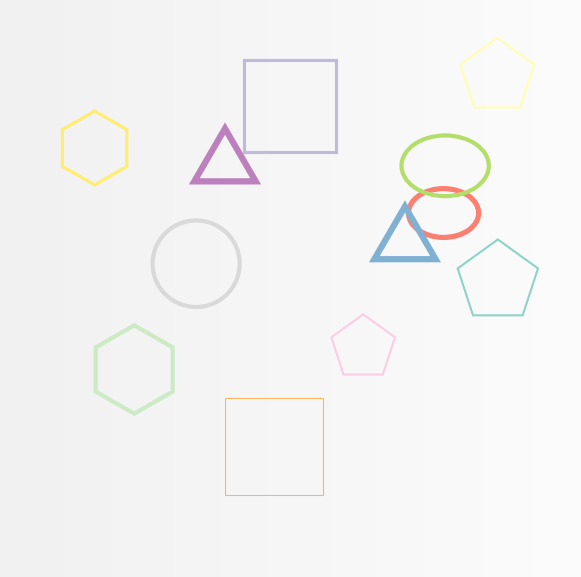[{"shape": "pentagon", "thickness": 1, "radius": 0.36, "center": [0.856, 0.512]}, {"shape": "pentagon", "thickness": 1, "radius": 0.33, "center": [0.856, 0.867]}, {"shape": "square", "thickness": 1.5, "radius": 0.4, "center": [0.498, 0.816]}, {"shape": "oval", "thickness": 2.5, "radius": 0.3, "center": [0.763, 0.63]}, {"shape": "triangle", "thickness": 3, "radius": 0.3, "center": [0.697, 0.581]}, {"shape": "square", "thickness": 0.5, "radius": 0.42, "center": [0.471, 0.226]}, {"shape": "oval", "thickness": 2, "radius": 0.38, "center": [0.766, 0.712]}, {"shape": "pentagon", "thickness": 1, "radius": 0.29, "center": [0.625, 0.397]}, {"shape": "circle", "thickness": 2, "radius": 0.37, "center": [0.337, 0.542]}, {"shape": "triangle", "thickness": 3, "radius": 0.3, "center": [0.387, 0.716]}, {"shape": "hexagon", "thickness": 2, "radius": 0.38, "center": [0.231, 0.359]}, {"shape": "hexagon", "thickness": 1.5, "radius": 0.32, "center": [0.163, 0.743]}]